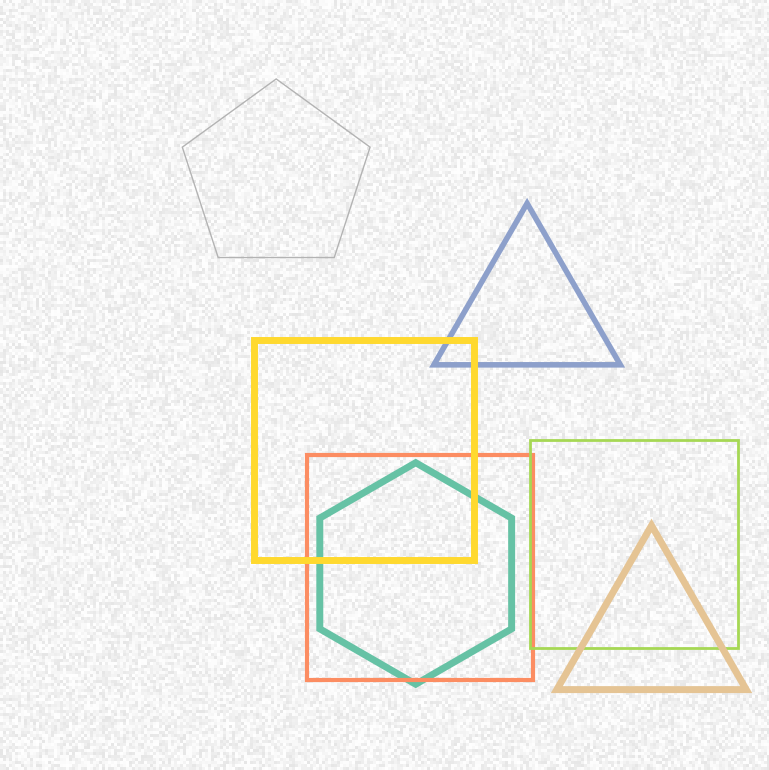[{"shape": "hexagon", "thickness": 2.5, "radius": 0.72, "center": [0.54, 0.255]}, {"shape": "square", "thickness": 1.5, "radius": 0.73, "center": [0.545, 0.263]}, {"shape": "triangle", "thickness": 2, "radius": 0.7, "center": [0.685, 0.596]}, {"shape": "square", "thickness": 1, "radius": 0.68, "center": [0.823, 0.293]}, {"shape": "square", "thickness": 2.5, "radius": 0.71, "center": [0.472, 0.416]}, {"shape": "triangle", "thickness": 2.5, "radius": 0.71, "center": [0.846, 0.175]}, {"shape": "pentagon", "thickness": 0.5, "radius": 0.64, "center": [0.359, 0.769]}]